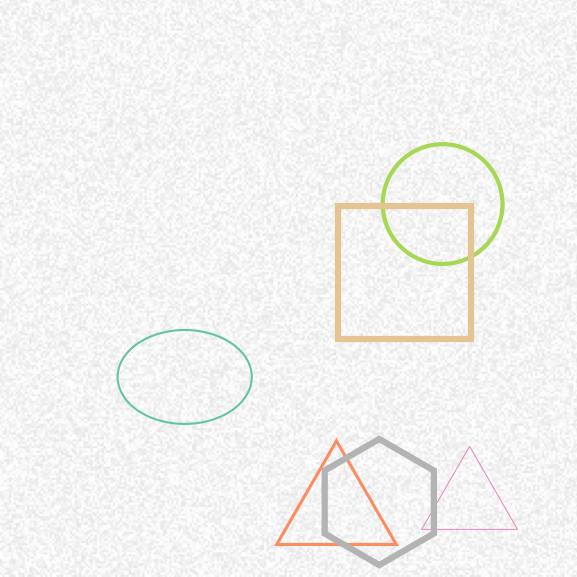[{"shape": "oval", "thickness": 1, "radius": 0.58, "center": [0.32, 0.346]}, {"shape": "triangle", "thickness": 1.5, "radius": 0.6, "center": [0.583, 0.116]}, {"shape": "triangle", "thickness": 0.5, "radius": 0.48, "center": [0.813, 0.13]}, {"shape": "circle", "thickness": 2, "radius": 0.52, "center": [0.766, 0.646]}, {"shape": "square", "thickness": 3, "radius": 0.58, "center": [0.7, 0.527]}, {"shape": "hexagon", "thickness": 3, "radius": 0.55, "center": [0.657, 0.13]}]